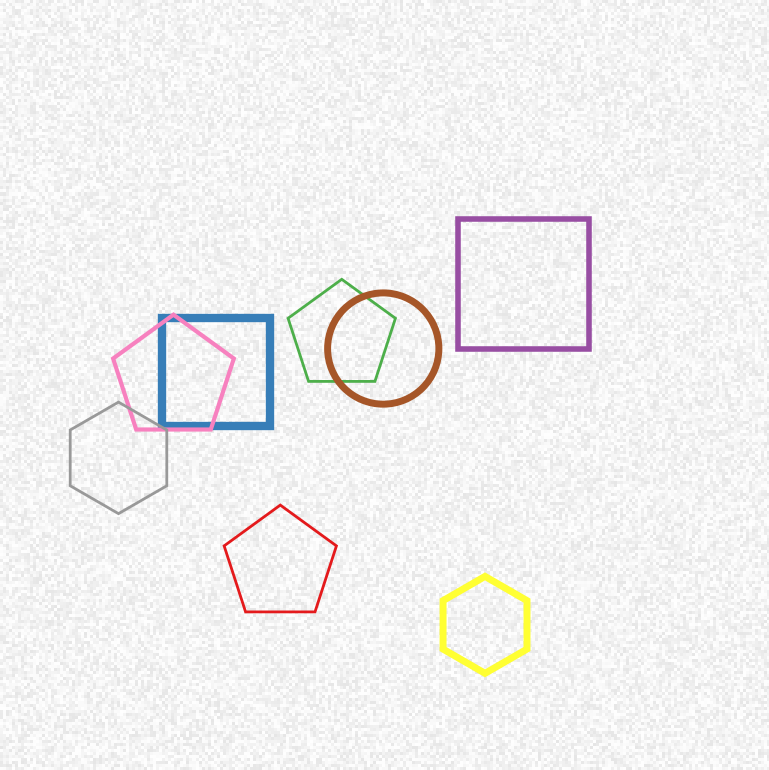[{"shape": "pentagon", "thickness": 1, "radius": 0.38, "center": [0.364, 0.267]}, {"shape": "square", "thickness": 3, "radius": 0.35, "center": [0.28, 0.517]}, {"shape": "pentagon", "thickness": 1, "radius": 0.37, "center": [0.444, 0.564]}, {"shape": "square", "thickness": 2, "radius": 0.42, "center": [0.68, 0.631]}, {"shape": "hexagon", "thickness": 2.5, "radius": 0.31, "center": [0.63, 0.188]}, {"shape": "circle", "thickness": 2.5, "radius": 0.36, "center": [0.498, 0.547]}, {"shape": "pentagon", "thickness": 1.5, "radius": 0.41, "center": [0.225, 0.509]}, {"shape": "hexagon", "thickness": 1, "radius": 0.36, "center": [0.154, 0.405]}]